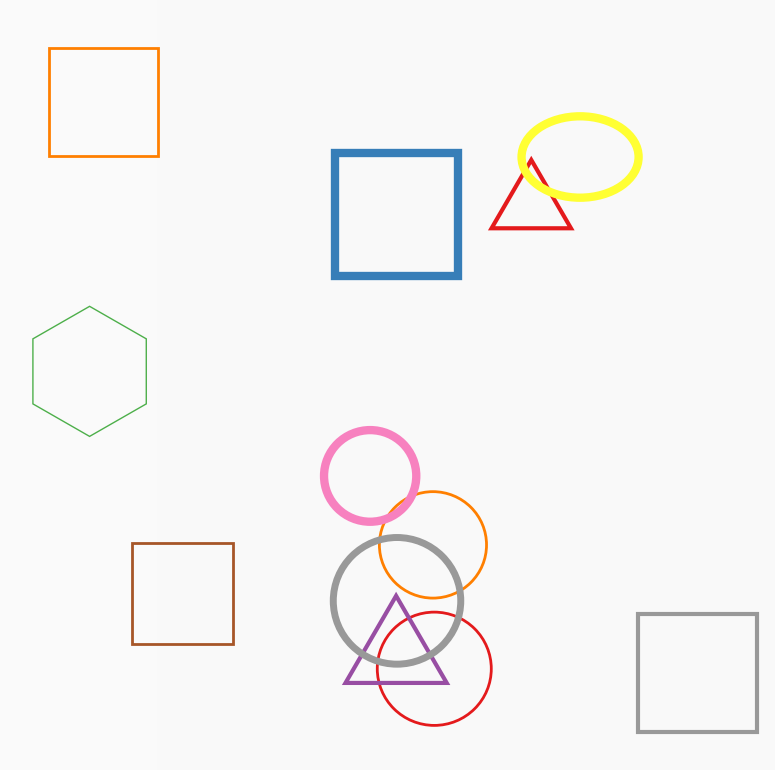[{"shape": "circle", "thickness": 1, "radius": 0.37, "center": [0.56, 0.131]}, {"shape": "triangle", "thickness": 1.5, "radius": 0.3, "center": [0.686, 0.733]}, {"shape": "square", "thickness": 3, "radius": 0.4, "center": [0.512, 0.721]}, {"shape": "hexagon", "thickness": 0.5, "radius": 0.42, "center": [0.116, 0.518]}, {"shape": "triangle", "thickness": 1.5, "radius": 0.38, "center": [0.511, 0.151]}, {"shape": "circle", "thickness": 1, "radius": 0.35, "center": [0.559, 0.292]}, {"shape": "square", "thickness": 1, "radius": 0.35, "center": [0.134, 0.867]}, {"shape": "oval", "thickness": 3, "radius": 0.38, "center": [0.748, 0.796]}, {"shape": "square", "thickness": 1, "radius": 0.33, "center": [0.236, 0.229]}, {"shape": "circle", "thickness": 3, "radius": 0.3, "center": [0.478, 0.382]}, {"shape": "square", "thickness": 1.5, "radius": 0.38, "center": [0.9, 0.126]}, {"shape": "circle", "thickness": 2.5, "radius": 0.41, "center": [0.512, 0.22]}]